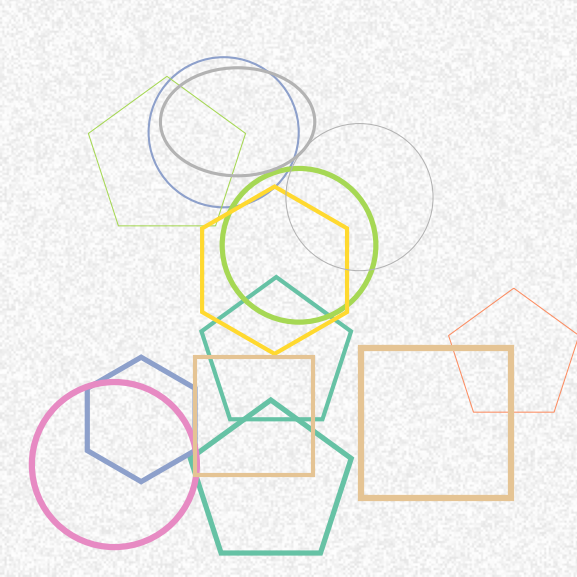[{"shape": "pentagon", "thickness": 2, "radius": 0.68, "center": [0.478, 0.383]}, {"shape": "pentagon", "thickness": 2.5, "radius": 0.73, "center": [0.469, 0.16]}, {"shape": "pentagon", "thickness": 0.5, "radius": 0.59, "center": [0.89, 0.381]}, {"shape": "circle", "thickness": 1, "radius": 0.65, "center": [0.387, 0.77]}, {"shape": "hexagon", "thickness": 2.5, "radius": 0.54, "center": [0.244, 0.273]}, {"shape": "circle", "thickness": 3, "radius": 0.71, "center": [0.198, 0.195]}, {"shape": "pentagon", "thickness": 0.5, "radius": 0.72, "center": [0.289, 0.724]}, {"shape": "circle", "thickness": 2.5, "radius": 0.67, "center": [0.518, 0.574]}, {"shape": "hexagon", "thickness": 2, "radius": 0.72, "center": [0.475, 0.531]}, {"shape": "square", "thickness": 3, "radius": 0.65, "center": [0.755, 0.267]}, {"shape": "square", "thickness": 2, "radius": 0.51, "center": [0.44, 0.279]}, {"shape": "oval", "thickness": 1.5, "radius": 0.67, "center": [0.411, 0.788]}, {"shape": "circle", "thickness": 0.5, "radius": 0.64, "center": [0.622, 0.658]}]